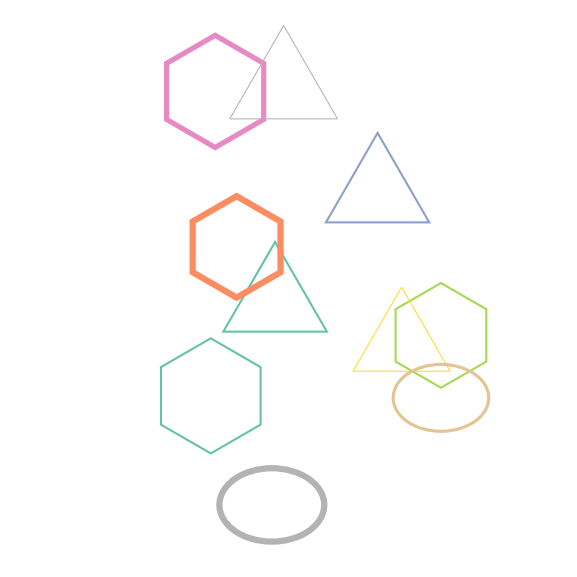[{"shape": "hexagon", "thickness": 1, "radius": 0.5, "center": [0.365, 0.314]}, {"shape": "triangle", "thickness": 1, "radius": 0.52, "center": [0.476, 0.477]}, {"shape": "hexagon", "thickness": 3, "radius": 0.44, "center": [0.41, 0.572]}, {"shape": "triangle", "thickness": 1, "radius": 0.52, "center": [0.654, 0.666]}, {"shape": "hexagon", "thickness": 2.5, "radius": 0.49, "center": [0.373, 0.841]}, {"shape": "hexagon", "thickness": 1, "radius": 0.45, "center": [0.764, 0.418]}, {"shape": "triangle", "thickness": 0.5, "radius": 0.49, "center": [0.695, 0.405]}, {"shape": "oval", "thickness": 1.5, "radius": 0.41, "center": [0.764, 0.31]}, {"shape": "triangle", "thickness": 0.5, "radius": 0.54, "center": [0.491, 0.847]}, {"shape": "oval", "thickness": 3, "radius": 0.45, "center": [0.471, 0.125]}]